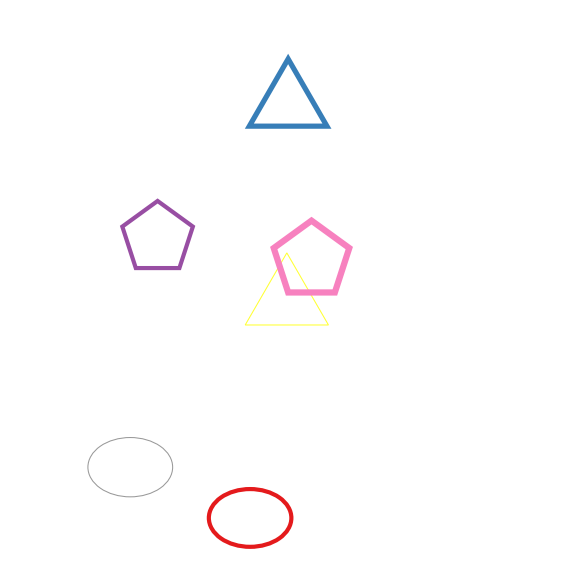[{"shape": "oval", "thickness": 2, "radius": 0.36, "center": [0.433, 0.102]}, {"shape": "triangle", "thickness": 2.5, "radius": 0.39, "center": [0.499, 0.819]}, {"shape": "pentagon", "thickness": 2, "radius": 0.32, "center": [0.273, 0.587]}, {"shape": "triangle", "thickness": 0.5, "radius": 0.42, "center": [0.497, 0.478]}, {"shape": "pentagon", "thickness": 3, "radius": 0.34, "center": [0.539, 0.548]}, {"shape": "oval", "thickness": 0.5, "radius": 0.37, "center": [0.226, 0.19]}]